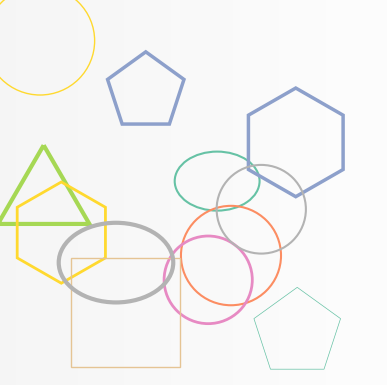[{"shape": "pentagon", "thickness": 0.5, "radius": 0.59, "center": [0.767, 0.136]}, {"shape": "oval", "thickness": 1.5, "radius": 0.55, "center": [0.56, 0.53]}, {"shape": "circle", "thickness": 1.5, "radius": 0.65, "center": [0.596, 0.336]}, {"shape": "pentagon", "thickness": 2.5, "radius": 0.52, "center": [0.376, 0.762]}, {"shape": "hexagon", "thickness": 2.5, "radius": 0.71, "center": [0.763, 0.63]}, {"shape": "circle", "thickness": 2, "radius": 0.57, "center": [0.537, 0.273]}, {"shape": "triangle", "thickness": 3, "radius": 0.68, "center": [0.113, 0.486]}, {"shape": "hexagon", "thickness": 2, "radius": 0.66, "center": [0.158, 0.396]}, {"shape": "circle", "thickness": 1, "radius": 0.7, "center": [0.103, 0.894]}, {"shape": "square", "thickness": 1, "radius": 0.71, "center": [0.324, 0.188]}, {"shape": "circle", "thickness": 1.5, "radius": 0.58, "center": [0.674, 0.457]}, {"shape": "oval", "thickness": 3, "radius": 0.74, "center": [0.299, 0.318]}]